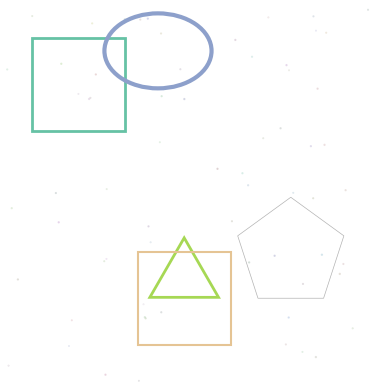[{"shape": "square", "thickness": 2, "radius": 0.6, "center": [0.204, 0.781]}, {"shape": "oval", "thickness": 3, "radius": 0.7, "center": [0.41, 0.868]}, {"shape": "triangle", "thickness": 2, "radius": 0.51, "center": [0.478, 0.279]}, {"shape": "square", "thickness": 1.5, "radius": 0.6, "center": [0.479, 0.225]}, {"shape": "pentagon", "thickness": 0.5, "radius": 0.72, "center": [0.755, 0.343]}]